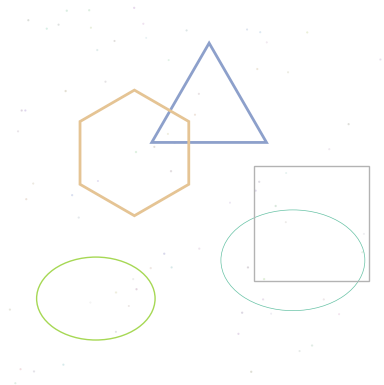[{"shape": "oval", "thickness": 0.5, "radius": 0.93, "center": [0.761, 0.324]}, {"shape": "triangle", "thickness": 2, "radius": 0.86, "center": [0.543, 0.716]}, {"shape": "oval", "thickness": 1, "radius": 0.77, "center": [0.249, 0.225]}, {"shape": "hexagon", "thickness": 2, "radius": 0.82, "center": [0.349, 0.603]}, {"shape": "square", "thickness": 1, "radius": 0.75, "center": [0.81, 0.42]}]